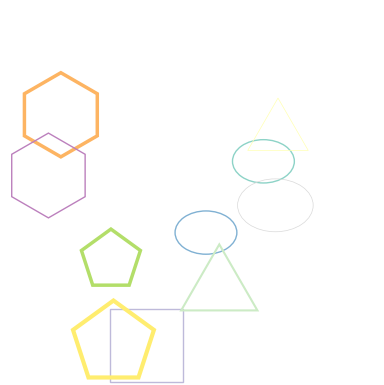[{"shape": "oval", "thickness": 1, "radius": 0.4, "center": [0.684, 0.581]}, {"shape": "triangle", "thickness": 0.5, "radius": 0.45, "center": [0.722, 0.655]}, {"shape": "square", "thickness": 1, "radius": 0.47, "center": [0.382, 0.103]}, {"shape": "oval", "thickness": 1, "radius": 0.4, "center": [0.535, 0.396]}, {"shape": "hexagon", "thickness": 2.5, "radius": 0.55, "center": [0.158, 0.702]}, {"shape": "pentagon", "thickness": 2.5, "radius": 0.4, "center": [0.288, 0.324]}, {"shape": "oval", "thickness": 0.5, "radius": 0.49, "center": [0.715, 0.467]}, {"shape": "hexagon", "thickness": 1, "radius": 0.55, "center": [0.126, 0.544]}, {"shape": "triangle", "thickness": 1.5, "radius": 0.57, "center": [0.57, 0.251]}, {"shape": "pentagon", "thickness": 3, "radius": 0.55, "center": [0.295, 0.109]}]